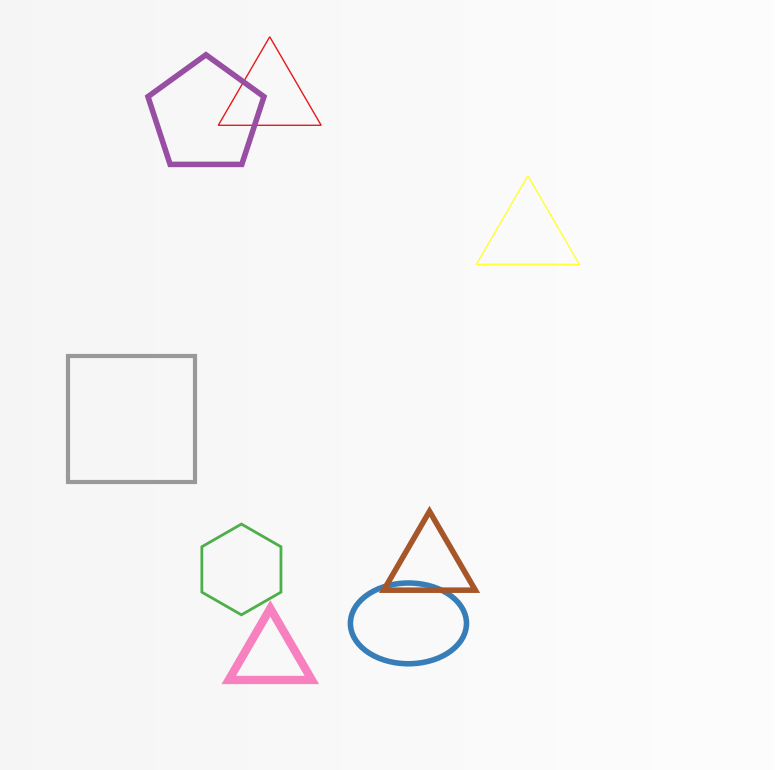[{"shape": "triangle", "thickness": 0.5, "radius": 0.38, "center": [0.348, 0.876]}, {"shape": "oval", "thickness": 2, "radius": 0.37, "center": [0.527, 0.19]}, {"shape": "hexagon", "thickness": 1, "radius": 0.29, "center": [0.311, 0.26]}, {"shape": "pentagon", "thickness": 2, "radius": 0.39, "center": [0.266, 0.85]}, {"shape": "triangle", "thickness": 0.5, "radius": 0.38, "center": [0.681, 0.695]}, {"shape": "triangle", "thickness": 2, "radius": 0.34, "center": [0.554, 0.268]}, {"shape": "triangle", "thickness": 3, "radius": 0.31, "center": [0.349, 0.148]}, {"shape": "square", "thickness": 1.5, "radius": 0.41, "center": [0.169, 0.456]}]